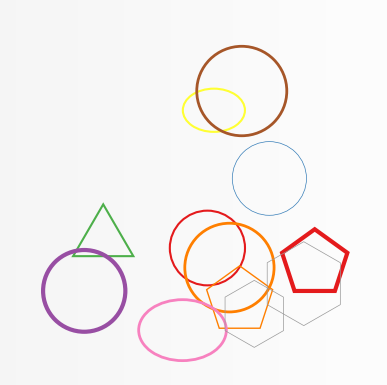[{"shape": "pentagon", "thickness": 3, "radius": 0.44, "center": [0.812, 0.316]}, {"shape": "circle", "thickness": 1.5, "radius": 0.49, "center": [0.535, 0.356]}, {"shape": "circle", "thickness": 0.5, "radius": 0.48, "center": [0.695, 0.536]}, {"shape": "triangle", "thickness": 1.5, "radius": 0.45, "center": [0.266, 0.38]}, {"shape": "circle", "thickness": 3, "radius": 0.53, "center": [0.217, 0.244]}, {"shape": "pentagon", "thickness": 1, "radius": 0.45, "center": [0.618, 0.22]}, {"shape": "circle", "thickness": 2, "radius": 0.58, "center": [0.592, 0.305]}, {"shape": "oval", "thickness": 1.5, "radius": 0.4, "center": [0.552, 0.714]}, {"shape": "circle", "thickness": 2, "radius": 0.58, "center": [0.624, 0.764]}, {"shape": "oval", "thickness": 2, "radius": 0.57, "center": [0.471, 0.142]}, {"shape": "hexagon", "thickness": 0.5, "radius": 0.44, "center": [0.656, 0.185]}, {"shape": "hexagon", "thickness": 0.5, "radius": 0.54, "center": [0.784, 0.263]}]